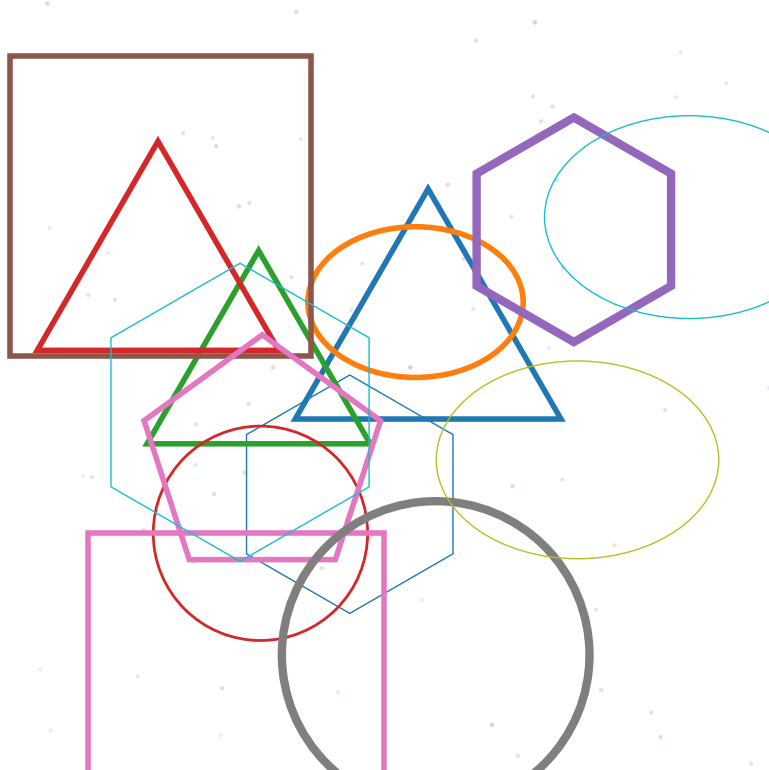[{"shape": "hexagon", "thickness": 0.5, "radius": 0.77, "center": [0.454, 0.358]}, {"shape": "triangle", "thickness": 2, "radius": 1.0, "center": [0.556, 0.555]}, {"shape": "oval", "thickness": 2, "radius": 0.7, "center": [0.54, 0.608]}, {"shape": "triangle", "thickness": 2, "radius": 0.84, "center": [0.336, 0.507]}, {"shape": "circle", "thickness": 1, "radius": 0.7, "center": [0.338, 0.307]}, {"shape": "triangle", "thickness": 2, "radius": 0.91, "center": [0.205, 0.635]}, {"shape": "hexagon", "thickness": 3, "radius": 0.73, "center": [0.745, 0.702]}, {"shape": "square", "thickness": 2, "radius": 0.98, "center": [0.209, 0.733]}, {"shape": "pentagon", "thickness": 2, "radius": 0.81, "center": [0.341, 0.404]}, {"shape": "square", "thickness": 2, "radius": 0.96, "center": [0.307, 0.116]}, {"shape": "circle", "thickness": 3, "radius": 1.0, "center": [0.566, 0.149]}, {"shape": "oval", "thickness": 0.5, "radius": 0.92, "center": [0.75, 0.403]}, {"shape": "hexagon", "thickness": 0.5, "radius": 0.97, "center": [0.312, 0.465]}, {"shape": "oval", "thickness": 0.5, "radius": 0.94, "center": [0.895, 0.718]}]